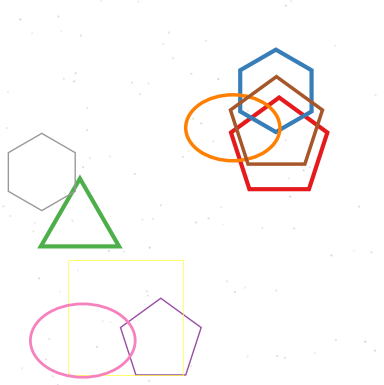[{"shape": "pentagon", "thickness": 3, "radius": 0.66, "center": [0.725, 0.615]}, {"shape": "hexagon", "thickness": 3, "radius": 0.53, "center": [0.717, 0.764]}, {"shape": "triangle", "thickness": 3, "radius": 0.59, "center": [0.208, 0.419]}, {"shape": "pentagon", "thickness": 1, "radius": 0.55, "center": [0.418, 0.115]}, {"shape": "oval", "thickness": 2.5, "radius": 0.61, "center": [0.605, 0.668]}, {"shape": "square", "thickness": 0.5, "radius": 0.75, "center": [0.325, 0.175]}, {"shape": "pentagon", "thickness": 2.5, "radius": 0.63, "center": [0.718, 0.675]}, {"shape": "oval", "thickness": 2, "radius": 0.68, "center": [0.215, 0.115]}, {"shape": "hexagon", "thickness": 1, "radius": 0.5, "center": [0.109, 0.553]}]